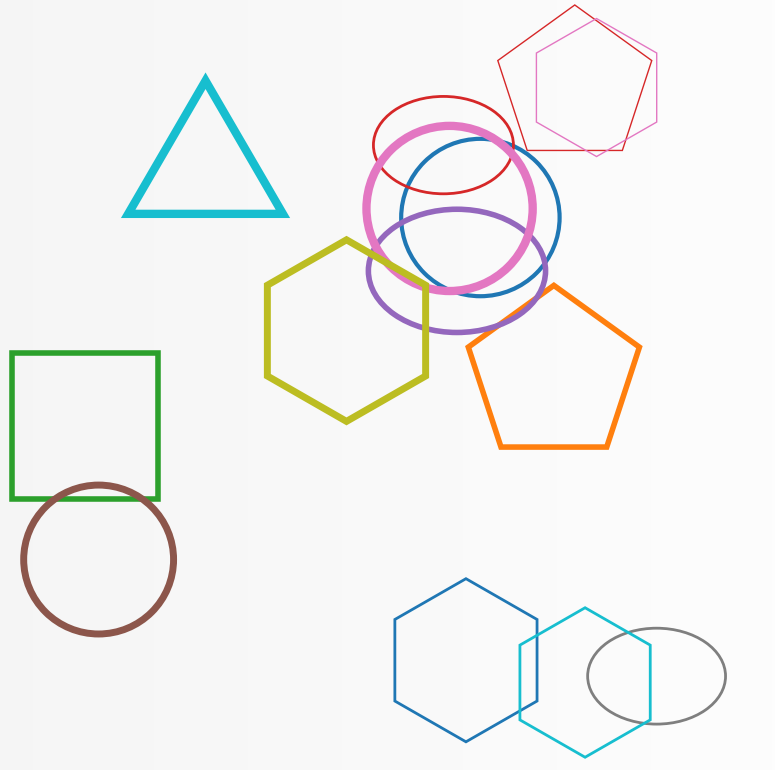[{"shape": "hexagon", "thickness": 1, "radius": 0.53, "center": [0.601, 0.143]}, {"shape": "circle", "thickness": 1.5, "radius": 0.51, "center": [0.62, 0.717]}, {"shape": "pentagon", "thickness": 2, "radius": 0.58, "center": [0.715, 0.513]}, {"shape": "square", "thickness": 2, "radius": 0.47, "center": [0.11, 0.447]}, {"shape": "oval", "thickness": 1, "radius": 0.45, "center": [0.572, 0.812]}, {"shape": "pentagon", "thickness": 0.5, "radius": 0.52, "center": [0.742, 0.889]}, {"shape": "oval", "thickness": 2, "radius": 0.57, "center": [0.59, 0.648]}, {"shape": "circle", "thickness": 2.5, "radius": 0.48, "center": [0.127, 0.273]}, {"shape": "circle", "thickness": 3, "radius": 0.54, "center": [0.58, 0.729]}, {"shape": "hexagon", "thickness": 0.5, "radius": 0.45, "center": [0.77, 0.886]}, {"shape": "oval", "thickness": 1, "radius": 0.44, "center": [0.847, 0.122]}, {"shape": "hexagon", "thickness": 2.5, "radius": 0.59, "center": [0.447, 0.571]}, {"shape": "hexagon", "thickness": 1, "radius": 0.49, "center": [0.755, 0.114]}, {"shape": "triangle", "thickness": 3, "radius": 0.58, "center": [0.265, 0.78]}]